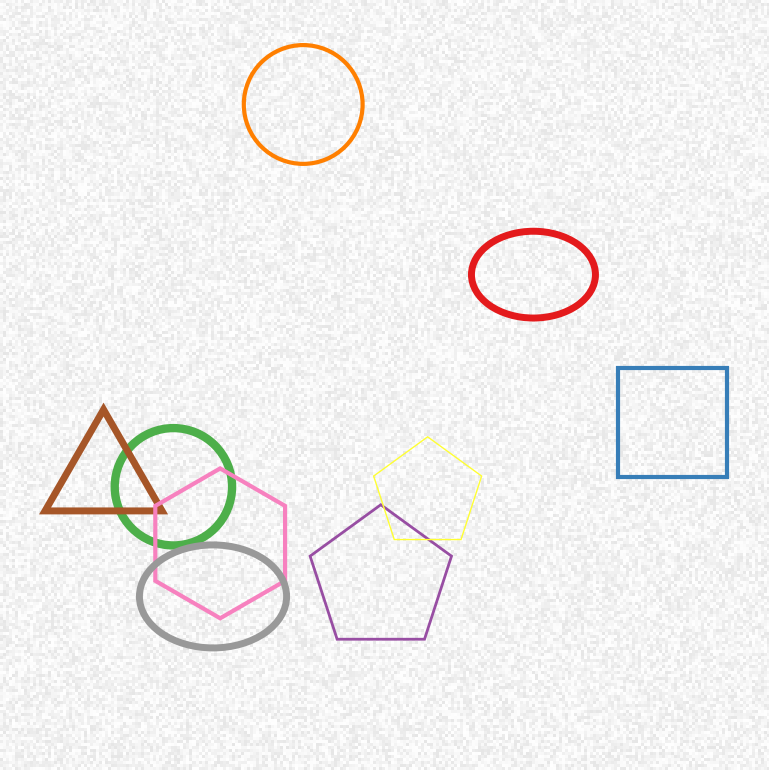[{"shape": "oval", "thickness": 2.5, "radius": 0.4, "center": [0.693, 0.643]}, {"shape": "square", "thickness": 1.5, "radius": 0.36, "center": [0.873, 0.452]}, {"shape": "circle", "thickness": 3, "radius": 0.38, "center": [0.225, 0.368]}, {"shape": "pentagon", "thickness": 1, "radius": 0.48, "center": [0.495, 0.248]}, {"shape": "circle", "thickness": 1.5, "radius": 0.39, "center": [0.394, 0.864]}, {"shape": "pentagon", "thickness": 0.5, "radius": 0.37, "center": [0.555, 0.359]}, {"shape": "triangle", "thickness": 2.5, "radius": 0.44, "center": [0.134, 0.38]}, {"shape": "hexagon", "thickness": 1.5, "radius": 0.49, "center": [0.286, 0.294]}, {"shape": "oval", "thickness": 2.5, "radius": 0.48, "center": [0.277, 0.225]}]